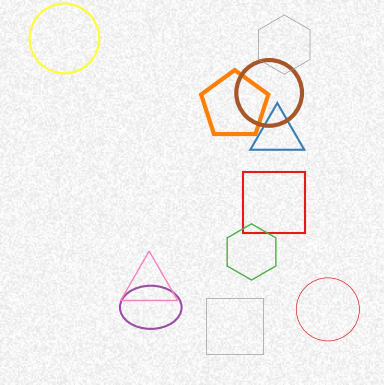[{"shape": "square", "thickness": 1.5, "radius": 0.4, "center": [0.712, 0.474]}, {"shape": "circle", "thickness": 0.5, "radius": 0.41, "center": [0.852, 0.196]}, {"shape": "triangle", "thickness": 1.5, "radius": 0.4, "center": [0.72, 0.651]}, {"shape": "hexagon", "thickness": 1, "radius": 0.36, "center": [0.653, 0.346]}, {"shape": "oval", "thickness": 1.5, "radius": 0.4, "center": [0.392, 0.202]}, {"shape": "pentagon", "thickness": 3, "radius": 0.46, "center": [0.61, 0.726]}, {"shape": "circle", "thickness": 1.5, "radius": 0.45, "center": [0.167, 0.9]}, {"shape": "circle", "thickness": 3, "radius": 0.43, "center": [0.699, 0.759]}, {"shape": "triangle", "thickness": 1, "radius": 0.43, "center": [0.387, 0.262]}, {"shape": "square", "thickness": 0.5, "radius": 0.36, "center": [0.609, 0.153]}, {"shape": "hexagon", "thickness": 0.5, "radius": 0.39, "center": [0.739, 0.884]}]